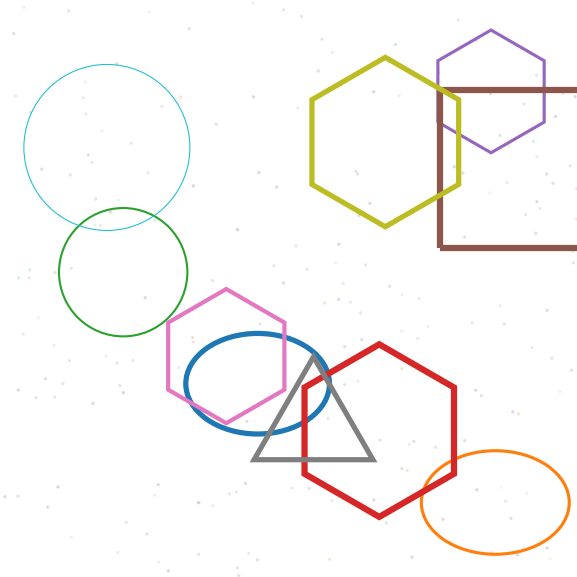[{"shape": "oval", "thickness": 2.5, "radius": 0.62, "center": [0.446, 0.335]}, {"shape": "oval", "thickness": 1.5, "radius": 0.64, "center": [0.858, 0.129]}, {"shape": "circle", "thickness": 1, "radius": 0.56, "center": [0.213, 0.528]}, {"shape": "hexagon", "thickness": 3, "radius": 0.75, "center": [0.657, 0.253]}, {"shape": "hexagon", "thickness": 1.5, "radius": 0.53, "center": [0.85, 0.841]}, {"shape": "square", "thickness": 3, "radius": 0.68, "center": [0.899, 0.707]}, {"shape": "hexagon", "thickness": 2, "radius": 0.58, "center": [0.392, 0.382]}, {"shape": "triangle", "thickness": 2.5, "radius": 0.59, "center": [0.543, 0.263]}, {"shape": "hexagon", "thickness": 2.5, "radius": 0.73, "center": [0.667, 0.753]}, {"shape": "circle", "thickness": 0.5, "radius": 0.72, "center": [0.185, 0.744]}]